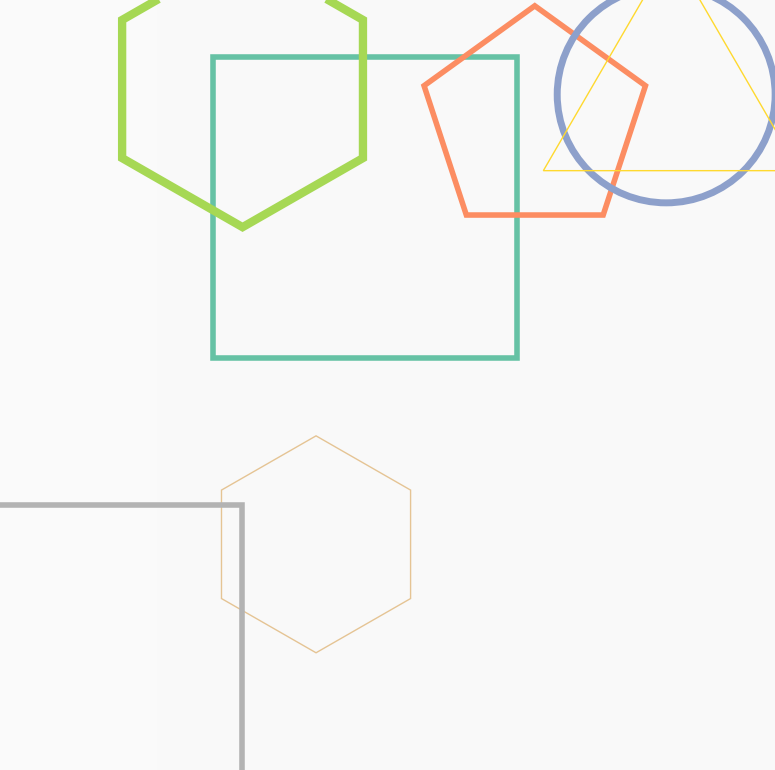[{"shape": "square", "thickness": 2, "radius": 0.98, "center": [0.471, 0.731]}, {"shape": "pentagon", "thickness": 2, "radius": 0.75, "center": [0.69, 0.842]}, {"shape": "circle", "thickness": 2.5, "radius": 0.7, "center": [0.86, 0.877]}, {"shape": "hexagon", "thickness": 3, "radius": 0.9, "center": [0.313, 0.884]}, {"shape": "triangle", "thickness": 0.5, "radius": 0.95, "center": [0.866, 0.874]}, {"shape": "hexagon", "thickness": 0.5, "radius": 0.7, "center": [0.408, 0.293]}, {"shape": "square", "thickness": 2, "radius": 0.98, "center": [0.115, 0.148]}]